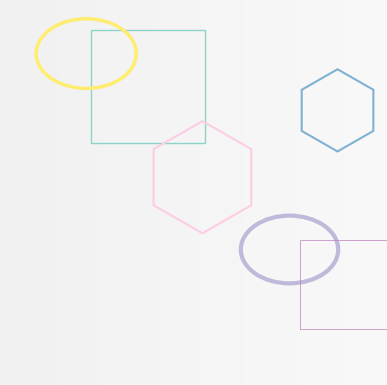[{"shape": "square", "thickness": 1, "radius": 0.73, "center": [0.381, 0.775]}, {"shape": "oval", "thickness": 3, "radius": 0.63, "center": [0.747, 0.352]}, {"shape": "hexagon", "thickness": 1.5, "radius": 0.53, "center": [0.871, 0.713]}, {"shape": "hexagon", "thickness": 1.5, "radius": 0.73, "center": [0.522, 0.54]}, {"shape": "square", "thickness": 0.5, "radius": 0.58, "center": [0.892, 0.261]}, {"shape": "oval", "thickness": 2.5, "radius": 0.65, "center": [0.223, 0.861]}]